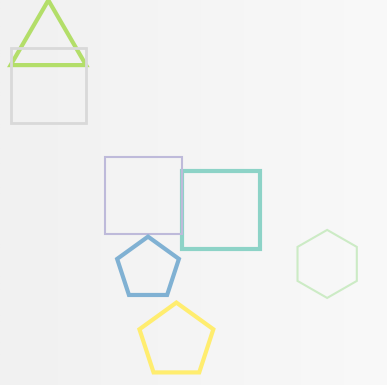[{"shape": "square", "thickness": 3, "radius": 0.51, "center": [0.57, 0.454]}, {"shape": "square", "thickness": 1.5, "radius": 0.5, "center": [0.37, 0.492]}, {"shape": "pentagon", "thickness": 3, "radius": 0.42, "center": [0.382, 0.302]}, {"shape": "triangle", "thickness": 3, "radius": 0.56, "center": [0.125, 0.887]}, {"shape": "square", "thickness": 2, "radius": 0.49, "center": [0.126, 0.779]}, {"shape": "hexagon", "thickness": 1.5, "radius": 0.44, "center": [0.844, 0.314]}, {"shape": "pentagon", "thickness": 3, "radius": 0.5, "center": [0.455, 0.114]}]